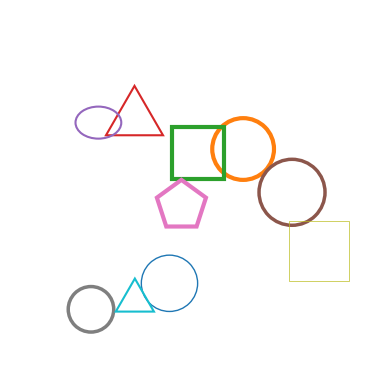[{"shape": "circle", "thickness": 1, "radius": 0.37, "center": [0.44, 0.264]}, {"shape": "circle", "thickness": 3, "radius": 0.4, "center": [0.631, 0.613]}, {"shape": "square", "thickness": 3, "radius": 0.34, "center": [0.514, 0.602]}, {"shape": "triangle", "thickness": 1.5, "radius": 0.43, "center": [0.349, 0.691]}, {"shape": "oval", "thickness": 1.5, "radius": 0.3, "center": [0.256, 0.682]}, {"shape": "circle", "thickness": 2.5, "radius": 0.43, "center": [0.759, 0.501]}, {"shape": "pentagon", "thickness": 3, "radius": 0.33, "center": [0.471, 0.466]}, {"shape": "circle", "thickness": 2.5, "radius": 0.3, "center": [0.236, 0.197]}, {"shape": "square", "thickness": 0.5, "radius": 0.39, "center": [0.829, 0.348]}, {"shape": "triangle", "thickness": 1.5, "radius": 0.29, "center": [0.35, 0.219]}]